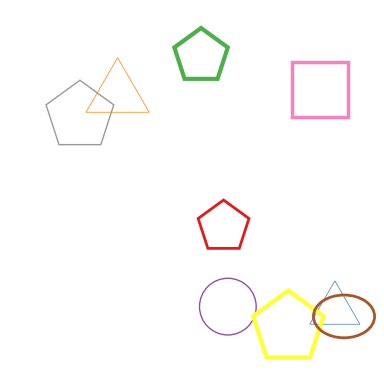[{"shape": "pentagon", "thickness": 2, "radius": 0.35, "center": [0.581, 0.411]}, {"shape": "triangle", "thickness": 0.5, "radius": 0.38, "center": [0.87, 0.195]}, {"shape": "pentagon", "thickness": 3, "radius": 0.36, "center": [0.522, 0.854]}, {"shape": "circle", "thickness": 1, "radius": 0.37, "center": [0.592, 0.204]}, {"shape": "triangle", "thickness": 0.5, "radius": 0.47, "center": [0.305, 0.756]}, {"shape": "pentagon", "thickness": 3, "radius": 0.48, "center": [0.749, 0.149]}, {"shape": "oval", "thickness": 2, "radius": 0.4, "center": [0.894, 0.178]}, {"shape": "square", "thickness": 2.5, "radius": 0.36, "center": [0.831, 0.767]}, {"shape": "pentagon", "thickness": 1, "radius": 0.46, "center": [0.208, 0.699]}]